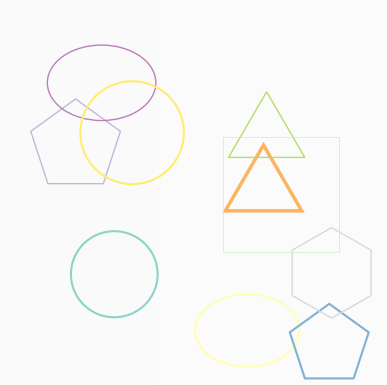[{"shape": "circle", "thickness": 1.5, "radius": 0.56, "center": [0.295, 0.288]}, {"shape": "oval", "thickness": 1.5, "radius": 0.67, "center": [0.638, 0.142]}, {"shape": "pentagon", "thickness": 1, "radius": 0.61, "center": [0.195, 0.621]}, {"shape": "pentagon", "thickness": 1.5, "radius": 0.54, "center": [0.85, 0.104]}, {"shape": "triangle", "thickness": 2.5, "radius": 0.57, "center": [0.68, 0.509]}, {"shape": "triangle", "thickness": 1, "radius": 0.57, "center": [0.688, 0.648]}, {"shape": "hexagon", "thickness": 1, "radius": 0.59, "center": [0.856, 0.291]}, {"shape": "oval", "thickness": 1, "radius": 0.7, "center": [0.262, 0.785]}, {"shape": "square", "thickness": 0.5, "radius": 0.75, "center": [0.725, 0.496]}, {"shape": "circle", "thickness": 1.5, "radius": 0.67, "center": [0.341, 0.655]}]